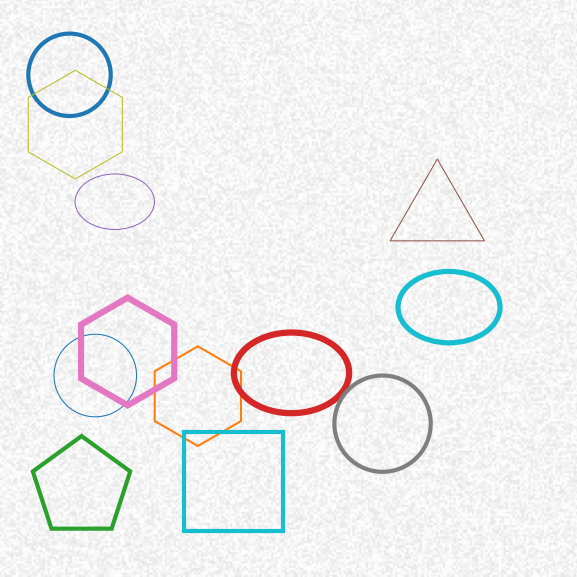[{"shape": "circle", "thickness": 2, "radius": 0.36, "center": [0.12, 0.87]}, {"shape": "circle", "thickness": 0.5, "radius": 0.36, "center": [0.165, 0.349]}, {"shape": "hexagon", "thickness": 1, "radius": 0.43, "center": [0.343, 0.313]}, {"shape": "pentagon", "thickness": 2, "radius": 0.44, "center": [0.141, 0.155]}, {"shape": "oval", "thickness": 3, "radius": 0.5, "center": [0.505, 0.353]}, {"shape": "oval", "thickness": 0.5, "radius": 0.34, "center": [0.199, 0.65]}, {"shape": "triangle", "thickness": 0.5, "radius": 0.47, "center": [0.757, 0.629]}, {"shape": "hexagon", "thickness": 3, "radius": 0.47, "center": [0.221, 0.39]}, {"shape": "circle", "thickness": 2, "radius": 0.42, "center": [0.662, 0.266]}, {"shape": "hexagon", "thickness": 0.5, "radius": 0.47, "center": [0.13, 0.783]}, {"shape": "oval", "thickness": 2.5, "radius": 0.44, "center": [0.778, 0.467]}, {"shape": "square", "thickness": 2, "radius": 0.43, "center": [0.405, 0.165]}]